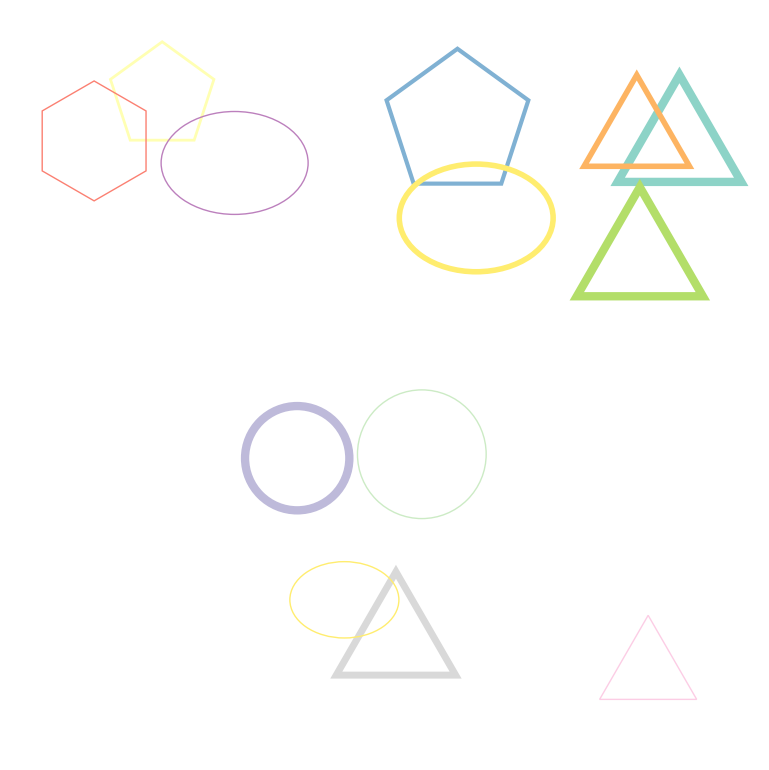[{"shape": "triangle", "thickness": 3, "radius": 0.46, "center": [0.882, 0.81]}, {"shape": "pentagon", "thickness": 1, "radius": 0.35, "center": [0.211, 0.875]}, {"shape": "circle", "thickness": 3, "radius": 0.34, "center": [0.386, 0.405]}, {"shape": "hexagon", "thickness": 0.5, "radius": 0.39, "center": [0.122, 0.817]}, {"shape": "pentagon", "thickness": 1.5, "radius": 0.48, "center": [0.594, 0.84]}, {"shape": "triangle", "thickness": 2, "radius": 0.4, "center": [0.827, 0.824]}, {"shape": "triangle", "thickness": 3, "radius": 0.47, "center": [0.831, 0.662]}, {"shape": "triangle", "thickness": 0.5, "radius": 0.36, "center": [0.842, 0.128]}, {"shape": "triangle", "thickness": 2.5, "radius": 0.45, "center": [0.514, 0.168]}, {"shape": "oval", "thickness": 0.5, "radius": 0.48, "center": [0.305, 0.788]}, {"shape": "circle", "thickness": 0.5, "radius": 0.42, "center": [0.548, 0.41]}, {"shape": "oval", "thickness": 0.5, "radius": 0.35, "center": [0.447, 0.221]}, {"shape": "oval", "thickness": 2, "radius": 0.5, "center": [0.618, 0.717]}]